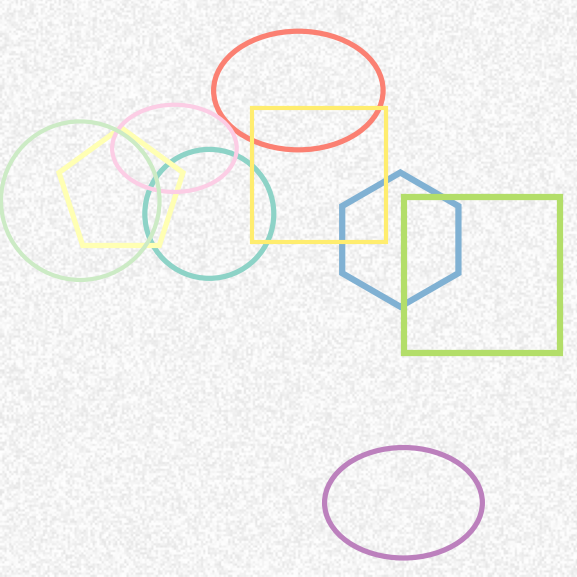[{"shape": "circle", "thickness": 2.5, "radius": 0.56, "center": [0.362, 0.629]}, {"shape": "pentagon", "thickness": 2.5, "radius": 0.56, "center": [0.21, 0.665]}, {"shape": "oval", "thickness": 2.5, "radius": 0.73, "center": [0.517, 0.842]}, {"shape": "hexagon", "thickness": 3, "radius": 0.58, "center": [0.693, 0.584]}, {"shape": "square", "thickness": 3, "radius": 0.67, "center": [0.835, 0.523]}, {"shape": "oval", "thickness": 2, "radius": 0.54, "center": [0.302, 0.742]}, {"shape": "oval", "thickness": 2.5, "radius": 0.68, "center": [0.699, 0.129]}, {"shape": "circle", "thickness": 2, "radius": 0.69, "center": [0.139, 0.652]}, {"shape": "square", "thickness": 2, "radius": 0.58, "center": [0.552, 0.696]}]